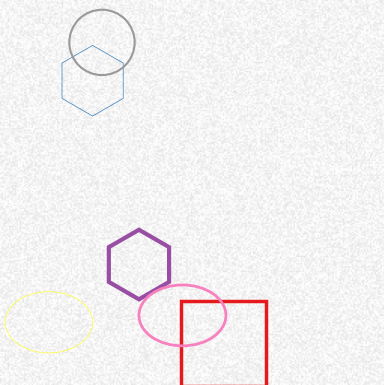[{"shape": "square", "thickness": 2.5, "radius": 0.55, "center": [0.58, 0.108]}, {"shape": "hexagon", "thickness": 0.5, "radius": 0.46, "center": [0.241, 0.79]}, {"shape": "hexagon", "thickness": 3, "radius": 0.45, "center": [0.361, 0.313]}, {"shape": "oval", "thickness": 0.5, "radius": 0.57, "center": [0.127, 0.163]}, {"shape": "oval", "thickness": 2, "radius": 0.56, "center": [0.474, 0.181]}, {"shape": "circle", "thickness": 1.5, "radius": 0.42, "center": [0.265, 0.89]}]